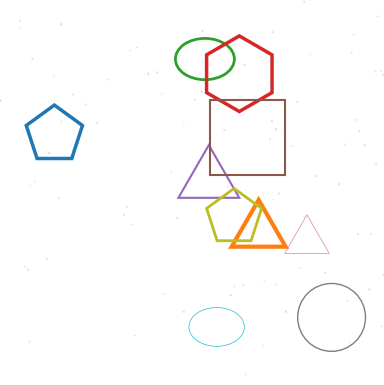[{"shape": "pentagon", "thickness": 2.5, "radius": 0.38, "center": [0.141, 0.65]}, {"shape": "triangle", "thickness": 3, "radius": 0.4, "center": [0.672, 0.4]}, {"shape": "oval", "thickness": 2, "radius": 0.38, "center": [0.532, 0.847]}, {"shape": "hexagon", "thickness": 2.5, "radius": 0.49, "center": [0.622, 0.809]}, {"shape": "triangle", "thickness": 1.5, "radius": 0.46, "center": [0.542, 0.532]}, {"shape": "square", "thickness": 1.5, "radius": 0.49, "center": [0.643, 0.642]}, {"shape": "triangle", "thickness": 0.5, "radius": 0.33, "center": [0.797, 0.375]}, {"shape": "circle", "thickness": 1, "radius": 0.44, "center": [0.861, 0.176]}, {"shape": "pentagon", "thickness": 2, "radius": 0.38, "center": [0.608, 0.435]}, {"shape": "oval", "thickness": 0.5, "radius": 0.36, "center": [0.563, 0.151]}]